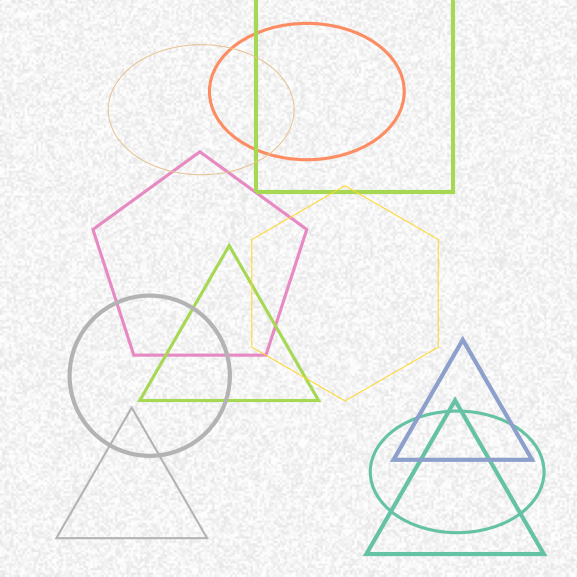[{"shape": "oval", "thickness": 1.5, "radius": 0.75, "center": [0.792, 0.182]}, {"shape": "triangle", "thickness": 2, "radius": 0.89, "center": [0.788, 0.128]}, {"shape": "oval", "thickness": 1.5, "radius": 0.84, "center": [0.531, 0.841]}, {"shape": "triangle", "thickness": 2, "radius": 0.69, "center": [0.801, 0.272]}, {"shape": "pentagon", "thickness": 1.5, "radius": 0.97, "center": [0.346, 0.542]}, {"shape": "triangle", "thickness": 1.5, "radius": 0.89, "center": [0.397, 0.395]}, {"shape": "square", "thickness": 2, "radius": 0.85, "center": [0.613, 0.838]}, {"shape": "hexagon", "thickness": 0.5, "radius": 0.93, "center": [0.597, 0.491]}, {"shape": "oval", "thickness": 0.5, "radius": 0.8, "center": [0.348, 0.809]}, {"shape": "circle", "thickness": 2, "radius": 0.69, "center": [0.259, 0.349]}, {"shape": "triangle", "thickness": 1, "radius": 0.75, "center": [0.228, 0.143]}]